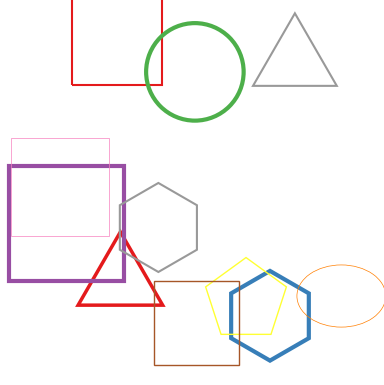[{"shape": "square", "thickness": 1.5, "radius": 0.58, "center": [0.304, 0.894]}, {"shape": "triangle", "thickness": 2.5, "radius": 0.63, "center": [0.313, 0.271]}, {"shape": "hexagon", "thickness": 3, "radius": 0.58, "center": [0.701, 0.18]}, {"shape": "circle", "thickness": 3, "radius": 0.63, "center": [0.506, 0.813]}, {"shape": "square", "thickness": 3, "radius": 0.75, "center": [0.172, 0.421]}, {"shape": "oval", "thickness": 0.5, "radius": 0.58, "center": [0.887, 0.231]}, {"shape": "pentagon", "thickness": 1, "radius": 0.55, "center": [0.639, 0.221]}, {"shape": "square", "thickness": 1, "radius": 0.55, "center": [0.51, 0.161]}, {"shape": "square", "thickness": 0.5, "radius": 0.64, "center": [0.157, 0.515]}, {"shape": "triangle", "thickness": 1.5, "radius": 0.63, "center": [0.766, 0.84]}, {"shape": "hexagon", "thickness": 1.5, "radius": 0.58, "center": [0.411, 0.409]}]